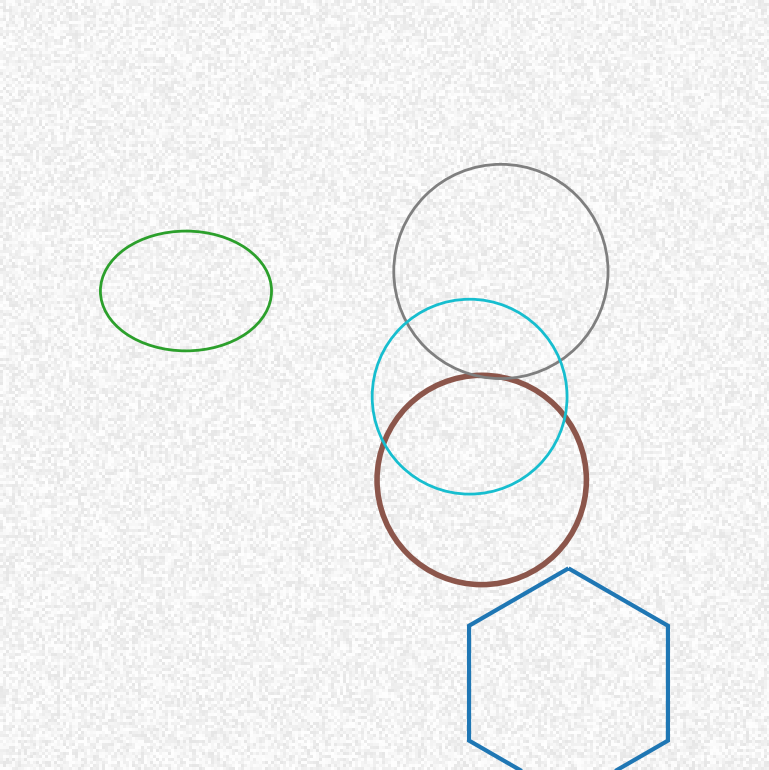[{"shape": "hexagon", "thickness": 1.5, "radius": 0.75, "center": [0.738, 0.113]}, {"shape": "oval", "thickness": 1, "radius": 0.56, "center": [0.242, 0.622]}, {"shape": "circle", "thickness": 2, "radius": 0.68, "center": [0.626, 0.377]}, {"shape": "circle", "thickness": 1, "radius": 0.7, "center": [0.651, 0.647]}, {"shape": "circle", "thickness": 1, "radius": 0.63, "center": [0.61, 0.485]}]